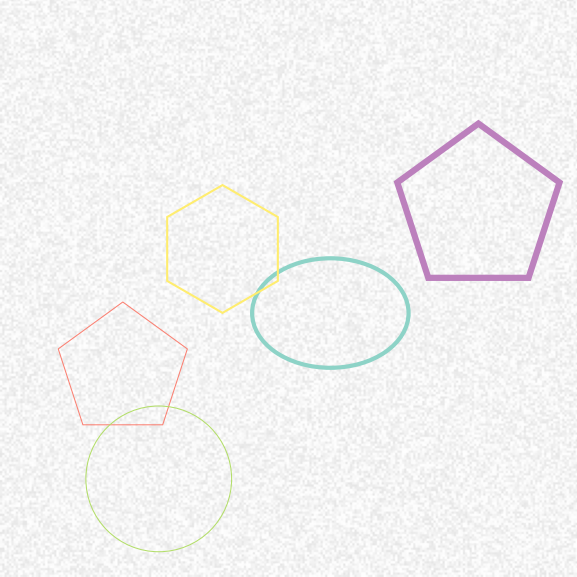[{"shape": "oval", "thickness": 2, "radius": 0.68, "center": [0.572, 0.457]}, {"shape": "pentagon", "thickness": 0.5, "radius": 0.59, "center": [0.213, 0.359]}, {"shape": "circle", "thickness": 0.5, "radius": 0.63, "center": [0.275, 0.17]}, {"shape": "pentagon", "thickness": 3, "radius": 0.74, "center": [0.828, 0.637]}, {"shape": "hexagon", "thickness": 1, "radius": 0.55, "center": [0.385, 0.568]}]